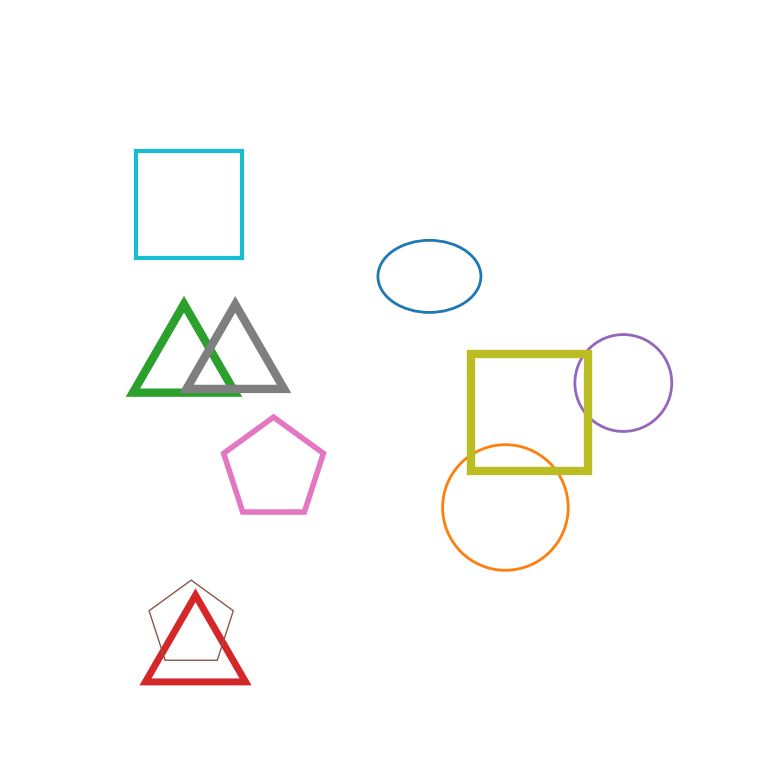[{"shape": "oval", "thickness": 1, "radius": 0.33, "center": [0.558, 0.641]}, {"shape": "circle", "thickness": 1, "radius": 0.41, "center": [0.656, 0.341]}, {"shape": "triangle", "thickness": 3, "radius": 0.38, "center": [0.239, 0.528]}, {"shape": "triangle", "thickness": 2.5, "radius": 0.38, "center": [0.254, 0.152]}, {"shape": "circle", "thickness": 1, "radius": 0.31, "center": [0.81, 0.503]}, {"shape": "pentagon", "thickness": 0.5, "radius": 0.29, "center": [0.248, 0.189]}, {"shape": "pentagon", "thickness": 2, "radius": 0.34, "center": [0.355, 0.39]}, {"shape": "triangle", "thickness": 3, "radius": 0.37, "center": [0.306, 0.532]}, {"shape": "square", "thickness": 3, "radius": 0.38, "center": [0.687, 0.464]}, {"shape": "square", "thickness": 1.5, "radius": 0.34, "center": [0.246, 0.734]}]